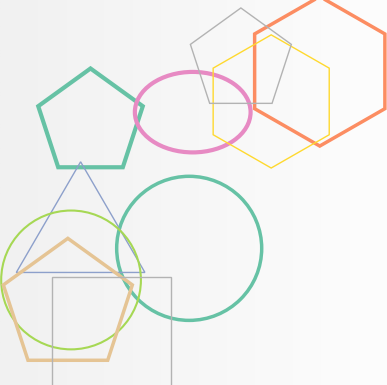[{"shape": "circle", "thickness": 2.5, "radius": 0.94, "center": [0.488, 0.355]}, {"shape": "pentagon", "thickness": 3, "radius": 0.71, "center": [0.234, 0.68]}, {"shape": "hexagon", "thickness": 2.5, "radius": 0.97, "center": [0.825, 0.815]}, {"shape": "triangle", "thickness": 1, "radius": 0.96, "center": [0.208, 0.388]}, {"shape": "oval", "thickness": 3, "radius": 0.75, "center": [0.497, 0.709]}, {"shape": "circle", "thickness": 1.5, "radius": 0.9, "center": [0.183, 0.273]}, {"shape": "hexagon", "thickness": 1, "radius": 0.86, "center": [0.7, 0.737]}, {"shape": "pentagon", "thickness": 2.5, "radius": 0.88, "center": [0.175, 0.206]}, {"shape": "pentagon", "thickness": 1, "radius": 0.68, "center": [0.622, 0.842]}, {"shape": "square", "thickness": 1, "radius": 0.77, "center": [0.288, 0.127]}]